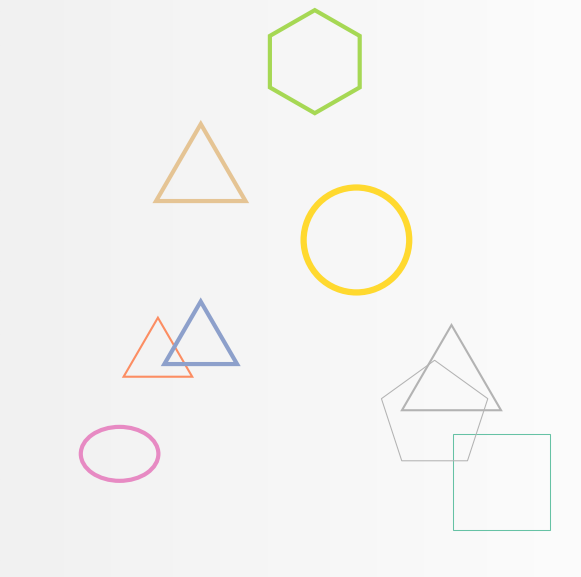[{"shape": "square", "thickness": 0.5, "radius": 0.42, "center": [0.863, 0.164]}, {"shape": "triangle", "thickness": 1, "radius": 0.34, "center": [0.272, 0.381]}, {"shape": "triangle", "thickness": 2, "radius": 0.36, "center": [0.345, 0.405]}, {"shape": "oval", "thickness": 2, "radius": 0.33, "center": [0.206, 0.213]}, {"shape": "hexagon", "thickness": 2, "radius": 0.45, "center": [0.542, 0.892]}, {"shape": "circle", "thickness": 3, "radius": 0.45, "center": [0.613, 0.584]}, {"shape": "triangle", "thickness": 2, "radius": 0.44, "center": [0.345, 0.695]}, {"shape": "triangle", "thickness": 1, "radius": 0.49, "center": [0.777, 0.338]}, {"shape": "pentagon", "thickness": 0.5, "radius": 0.48, "center": [0.748, 0.279]}]